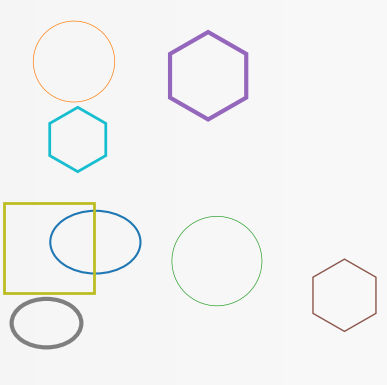[{"shape": "oval", "thickness": 1.5, "radius": 0.58, "center": [0.246, 0.371]}, {"shape": "circle", "thickness": 0.5, "radius": 0.53, "center": [0.191, 0.84]}, {"shape": "circle", "thickness": 0.5, "radius": 0.58, "center": [0.56, 0.322]}, {"shape": "hexagon", "thickness": 3, "radius": 0.57, "center": [0.537, 0.803]}, {"shape": "hexagon", "thickness": 1, "radius": 0.47, "center": [0.889, 0.233]}, {"shape": "oval", "thickness": 3, "radius": 0.45, "center": [0.12, 0.161]}, {"shape": "square", "thickness": 2, "radius": 0.58, "center": [0.126, 0.356]}, {"shape": "hexagon", "thickness": 2, "radius": 0.42, "center": [0.201, 0.638]}]